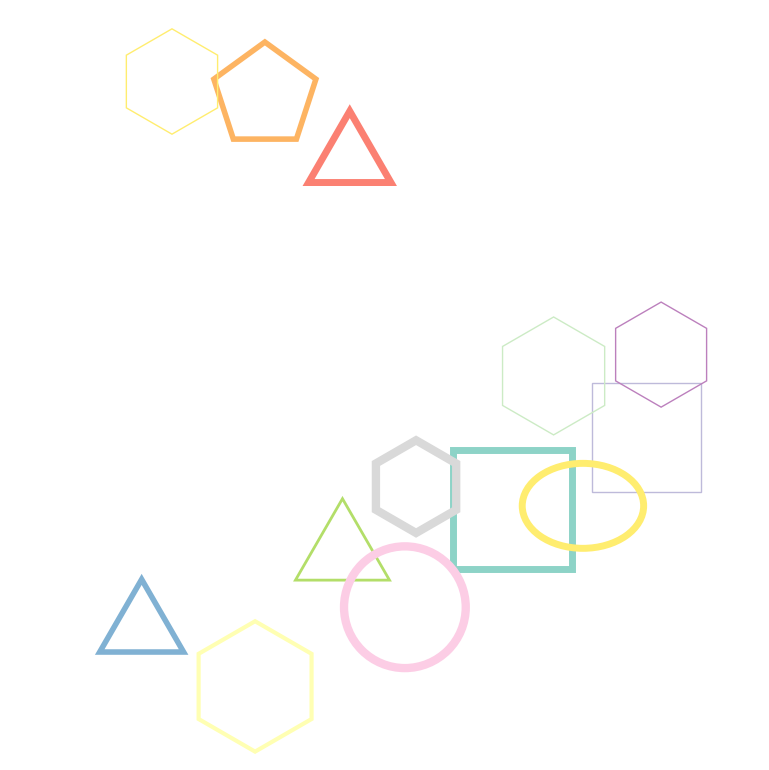[{"shape": "square", "thickness": 2.5, "radius": 0.39, "center": [0.666, 0.339]}, {"shape": "hexagon", "thickness": 1.5, "radius": 0.42, "center": [0.331, 0.109]}, {"shape": "square", "thickness": 0.5, "radius": 0.35, "center": [0.839, 0.432]}, {"shape": "triangle", "thickness": 2.5, "radius": 0.31, "center": [0.454, 0.794]}, {"shape": "triangle", "thickness": 2, "radius": 0.31, "center": [0.184, 0.185]}, {"shape": "pentagon", "thickness": 2, "radius": 0.35, "center": [0.344, 0.876]}, {"shape": "triangle", "thickness": 1, "radius": 0.35, "center": [0.445, 0.282]}, {"shape": "circle", "thickness": 3, "radius": 0.4, "center": [0.526, 0.211]}, {"shape": "hexagon", "thickness": 3, "radius": 0.3, "center": [0.54, 0.368]}, {"shape": "hexagon", "thickness": 0.5, "radius": 0.34, "center": [0.859, 0.539]}, {"shape": "hexagon", "thickness": 0.5, "radius": 0.38, "center": [0.719, 0.512]}, {"shape": "oval", "thickness": 2.5, "radius": 0.39, "center": [0.757, 0.343]}, {"shape": "hexagon", "thickness": 0.5, "radius": 0.34, "center": [0.223, 0.894]}]